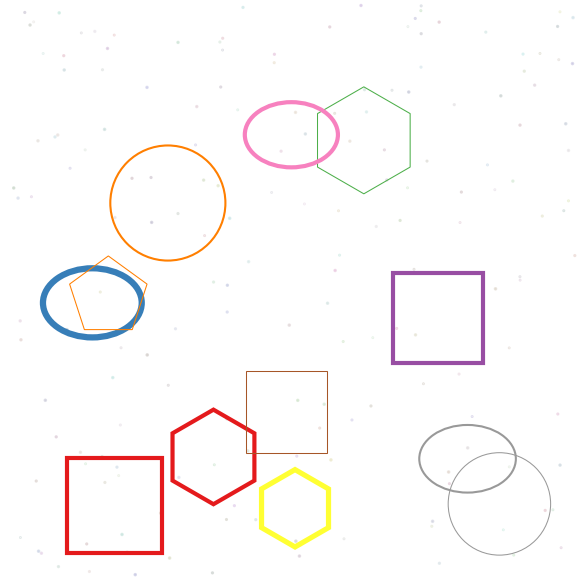[{"shape": "hexagon", "thickness": 2, "radius": 0.41, "center": [0.37, 0.208]}, {"shape": "square", "thickness": 2, "radius": 0.41, "center": [0.198, 0.123]}, {"shape": "oval", "thickness": 3, "radius": 0.43, "center": [0.16, 0.475]}, {"shape": "hexagon", "thickness": 0.5, "radius": 0.46, "center": [0.63, 0.756]}, {"shape": "square", "thickness": 2, "radius": 0.39, "center": [0.758, 0.449]}, {"shape": "pentagon", "thickness": 0.5, "radius": 0.35, "center": [0.188, 0.485]}, {"shape": "circle", "thickness": 1, "radius": 0.5, "center": [0.291, 0.648]}, {"shape": "hexagon", "thickness": 2.5, "radius": 0.33, "center": [0.511, 0.119]}, {"shape": "square", "thickness": 0.5, "radius": 0.35, "center": [0.496, 0.286]}, {"shape": "oval", "thickness": 2, "radius": 0.4, "center": [0.505, 0.766]}, {"shape": "oval", "thickness": 1, "radius": 0.42, "center": [0.81, 0.205]}, {"shape": "circle", "thickness": 0.5, "radius": 0.44, "center": [0.865, 0.127]}]